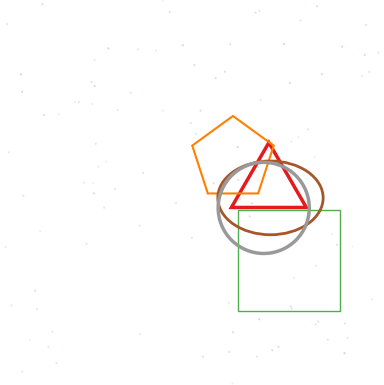[{"shape": "triangle", "thickness": 2.5, "radius": 0.56, "center": [0.698, 0.517]}, {"shape": "square", "thickness": 1, "radius": 0.66, "center": [0.751, 0.323]}, {"shape": "pentagon", "thickness": 1.5, "radius": 0.56, "center": [0.605, 0.587]}, {"shape": "oval", "thickness": 2, "radius": 0.68, "center": [0.703, 0.486]}, {"shape": "circle", "thickness": 2.5, "radius": 0.59, "center": [0.685, 0.46]}]